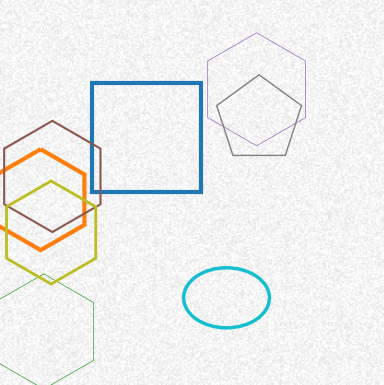[{"shape": "square", "thickness": 3, "radius": 0.71, "center": [0.379, 0.642]}, {"shape": "hexagon", "thickness": 3, "radius": 0.66, "center": [0.106, 0.481]}, {"shape": "hexagon", "thickness": 0.5, "radius": 0.75, "center": [0.114, 0.139]}, {"shape": "hexagon", "thickness": 0.5, "radius": 0.73, "center": [0.667, 0.768]}, {"shape": "hexagon", "thickness": 1.5, "radius": 0.72, "center": [0.136, 0.542]}, {"shape": "pentagon", "thickness": 1, "radius": 0.58, "center": [0.673, 0.69]}, {"shape": "hexagon", "thickness": 2, "radius": 0.67, "center": [0.133, 0.396]}, {"shape": "oval", "thickness": 2.5, "radius": 0.56, "center": [0.588, 0.227]}]